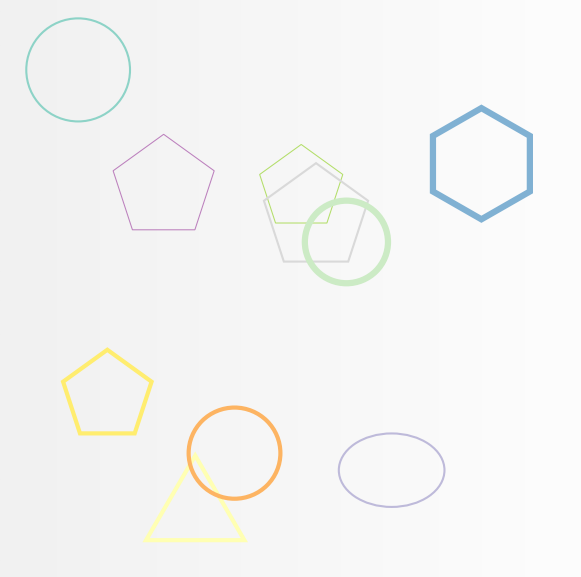[{"shape": "circle", "thickness": 1, "radius": 0.45, "center": [0.134, 0.878]}, {"shape": "triangle", "thickness": 2, "radius": 0.49, "center": [0.336, 0.113]}, {"shape": "oval", "thickness": 1, "radius": 0.45, "center": [0.674, 0.185]}, {"shape": "hexagon", "thickness": 3, "radius": 0.48, "center": [0.828, 0.716]}, {"shape": "circle", "thickness": 2, "radius": 0.39, "center": [0.403, 0.214]}, {"shape": "pentagon", "thickness": 0.5, "radius": 0.38, "center": [0.518, 0.674]}, {"shape": "pentagon", "thickness": 1, "radius": 0.47, "center": [0.544, 0.622]}, {"shape": "pentagon", "thickness": 0.5, "radius": 0.46, "center": [0.282, 0.675]}, {"shape": "circle", "thickness": 3, "radius": 0.36, "center": [0.596, 0.58]}, {"shape": "pentagon", "thickness": 2, "radius": 0.4, "center": [0.185, 0.313]}]